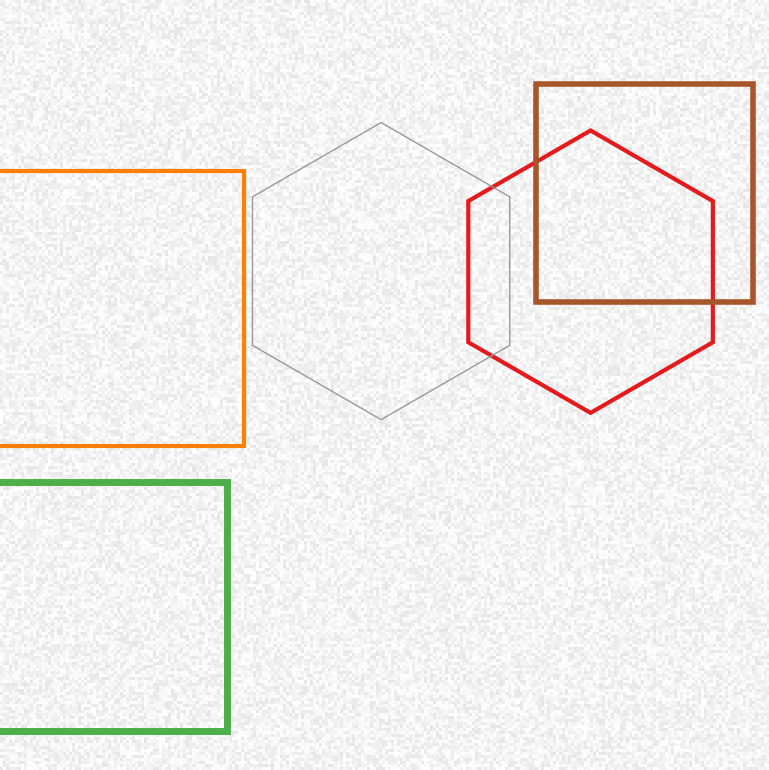[{"shape": "hexagon", "thickness": 1.5, "radius": 0.92, "center": [0.767, 0.647]}, {"shape": "square", "thickness": 2.5, "radius": 0.81, "center": [0.133, 0.212]}, {"shape": "square", "thickness": 1.5, "radius": 0.89, "center": [0.138, 0.6]}, {"shape": "square", "thickness": 2, "radius": 0.71, "center": [0.837, 0.749]}, {"shape": "hexagon", "thickness": 0.5, "radius": 0.96, "center": [0.495, 0.648]}]